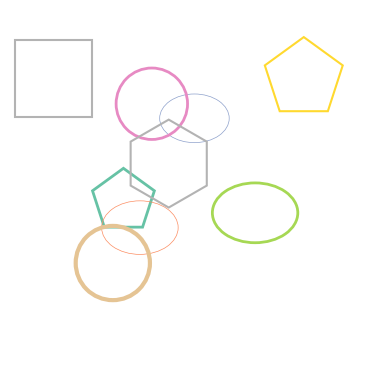[{"shape": "pentagon", "thickness": 2, "radius": 0.42, "center": [0.321, 0.478]}, {"shape": "oval", "thickness": 0.5, "radius": 0.5, "center": [0.363, 0.409]}, {"shape": "oval", "thickness": 0.5, "radius": 0.45, "center": [0.505, 0.693]}, {"shape": "circle", "thickness": 2, "radius": 0.46, "center": [0.394, 0.731]}, {"shape": "oval", "thickness": 2, "radius": 0.55, "center": [0.663, 0.447]}, {"shape": "pentagon", "thickness": 1.5, "radius": 0.53, "center": [0.789, 0.797]}, {"shape": "circle", "thickness": 3, "radius": 0.48, "center": [0.293, 0.317]}, {"shape": "square", "thickness": 1.5, "radius": 0.5, "center": [0.138, 0.795]}, {"shape": "hexagon", "thickness": 1.5, "radius": 0.57, "center": [0.438, 0.575]}]